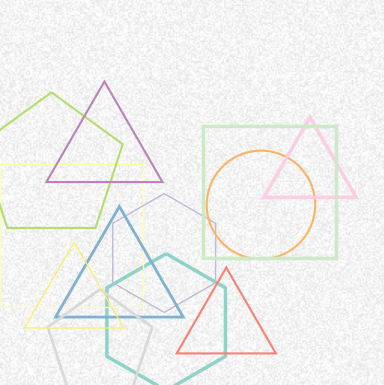[{"shape": "hexagon", "thickness": 2.5, "radius": 0.89, "center": [0.432, 0.163]}, {"shape": "square", "thickness": 1, "radius": 0.93, "center": [0.185, 0.387]}, {"shape": "hexagon", "thickness": 1, "radius": 0.77, "center": [0.426, 0.343]}, {"shape": "triangle", "thickness": 1.5, "radius": 0.74, "center": [0.588, 0.156]}, {"shape": "triangle", "thickness": 2, "radius": 0.96, "center": [0.31, 0.272]}, {"shape": "circle", "thickness": 1.5, "radius": 0.7, "center": [0.678, 0.468]}, {"shape": "pentagon", "thickness": 1.5, "radius": 0.97, "center": [0.134, 0.565]}, {"shape": "triangle", "thickness": 2.5, "radius": 0.69, "center": [0.805, 0.557]}, {"shape": "pentagon", "thickness": 2, "radius": 0.71, "center": [0.26, 0.106]}, {"shape": "triangle", "thickness": 1.5, "radius": 0.87, "center": [0.271, 0.614]}, {"shape": "square", "thickness": 2.5, "radius": 0.86, "center": [0.7, 0.501]}, {"shape": "triangle", "thickness": 1, "radius": 0.74, "center": [0.193, 0.223]}]